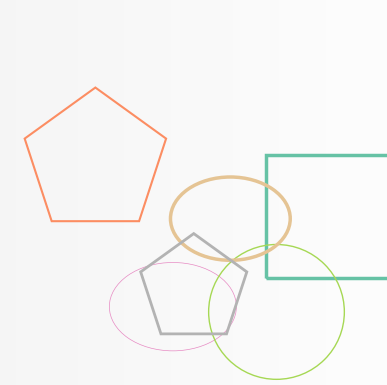[{"shape": "square", "thickness": 2.5, "radius": 0.8, "center": [0.846, 0.438]}, {"shape": "pentagon", "thickness": 1.5, "radius": 0.96, "center": [0.246, 0.581]}, {"shape": "oval", "thickness": 0.5, "radius": 0.82, "center": [0.446, 0.203]}, {"shape": "circle", "thickness": 1, "radius": 0.88, "center": [0.714, 0.19]}, {"shape": "oval", "thickness": 2.5, "radius": 0.77, "center": [0.594, 0.432]}, {"shape": "pentagon", "thickness": 2, "radius": 0.72, "center": [0.5, 0.249]}]